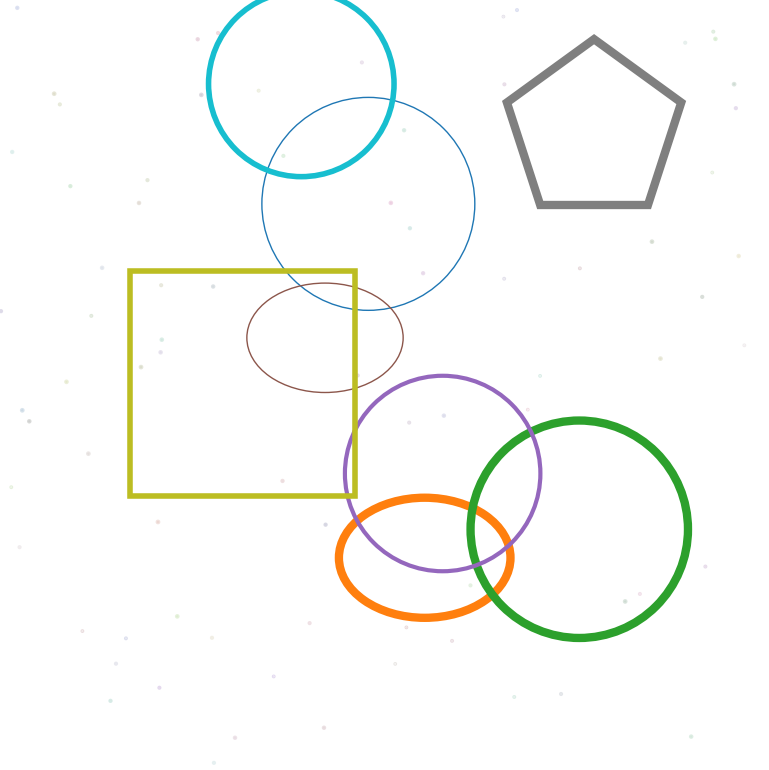[{"shape": "circle", "thickness": 0.5, "radius": 0.69, "center": [0.478, 0.735]}, {"shape": "oval", "thickness": 3, "radius": 0.56, "center": [0.552, 0.276]}, {"shape": "circle", "thickness": 3, "radius": 0.71, "center": [0.752, 0.313]}, {"shape": "circle", "thickness": 1.5, "radius": 0.63, "center": [0.575, 0.385]}, {"shape": "oval", "thickness": 0.5, "radius": 0.51, "center": [0.422, 0.561]}, {"shape": "pentagon", "thickness": 3, "radius": 0.6, "center": [0.772, 0.83]}, {"shape": "square", "thickness": 2, "radius": 0.73, "center": [0.315, 0.502]}, {"shape": "circle", "thickness": 2, "radius": 0.6, "center": [0.391, 0.891]}]